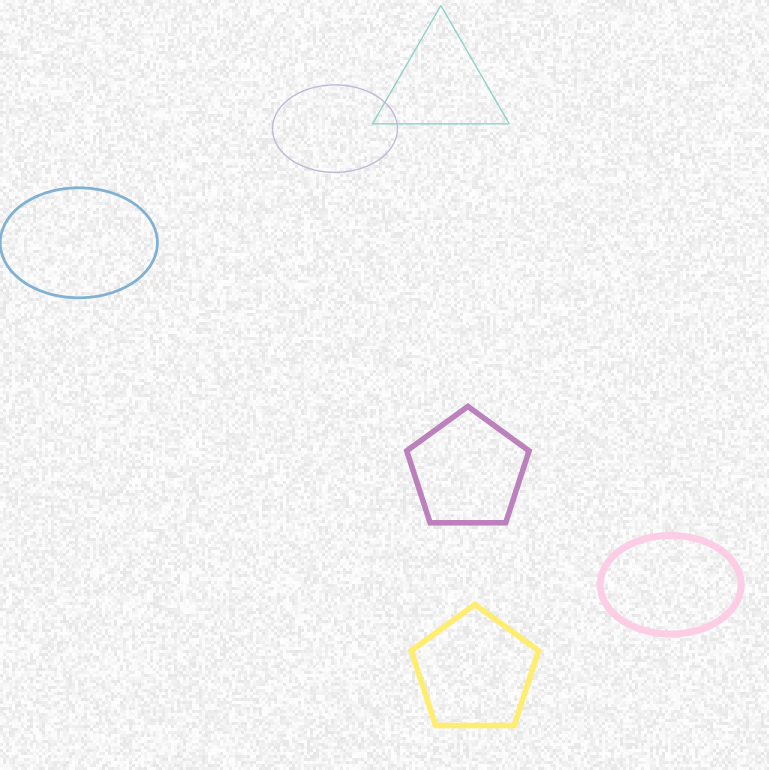[{"shape": "triangle", "thickness": 0.5, "radius": 0.51, "center": [0.573, 0.89]}, {"shape": "oval", "thickness": 0.5, "radius": 0.41, "center": [0.435, 0.833]}, {"shape": "oval", "thickness": 1, "radius": 0.51, "center": [0.102, 0.685]}, {"shape": "oval", "thickness": 2.5, "radius": 0.46, "center": [0.871, 0.241]}, {"shape": "pentagon", "thickness": 2, "radius": 0.42, "center": [0.608, 0.389]}, {"shape": "pentagon", "thickness": 2, "radius": 0.43, "center": [0.617, 0.128]}]